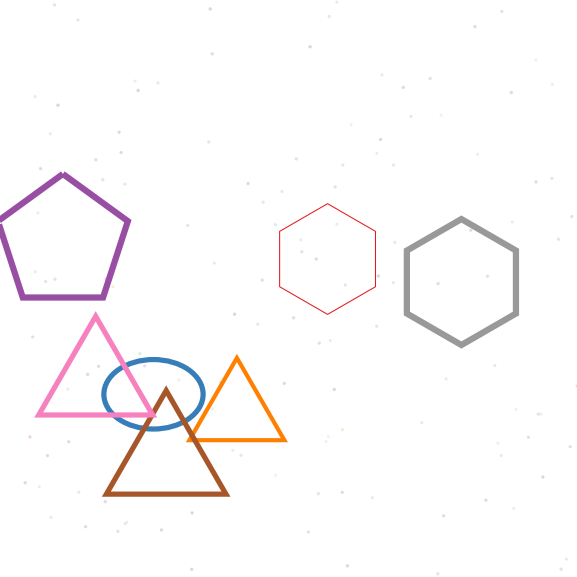[{"shape": "hexagon", "thickness": 0.5, "radius": 0.48, "center": [0.567, 0.551]}, {"shape": "oval", "thickness": 2.5, "radius": 0.43, "center": [0.266, 0.316]}, {"shape": "pentagon", "thickness": 3, "radius": 0.59, "center": [0.109, 0.58]}, {"shape": "triangle", "thickness": 2, "radius": 0.47, "center": [0.41, 0.284]}, {"shape": "triangle", "thickness": 2.5, "radius": 0.6, "center": [0.288, 0.203]}, {"shape": "triangle", "thickness": 2.5, "radius": 0.57, "center": [0.166, 0.338]}, {"shape": "hexagon", "thickness": 3, "radius": 0.55, "center": [0.799, 0.511]}]